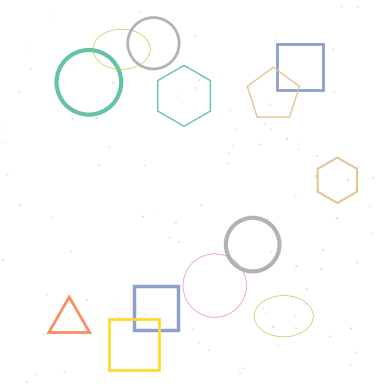[{"shape": "circle", "thickness": 3, "radius": 0.42, "center": [0.231, 0.786]}, {"shape": "hexagon", "thickness": 1, "radius": 0.4, "center": [0.478, 0.751]}, {"shape": "triangle", "thickness": 2, "radius": 0.31, "center": [0.18, 0.167]}, {"shape": "square", "thickness": 2.5, "radius": 0.29, "center": [0.406, 0.199]}, {"shape": "square", "thickness": 2, "radius": 0.3, "center": [0.78, 0.826]}, {"shape": "circle", "thickness": 0.5, "radius": 0.41, "center": [0.558, 0.258]}, {"shape": "oval", "thickness": 0.5, "radius": 0.37, "center": [0.316, 0.872]}, {"shape": "oval", "thickness": 0.5, "radius": 0.38, "center": [0.737, 0.179]}, {"shape": "square", "thickness": 2, "radius": 0.33, "center": [0.348, 0.105]}, {"shape": "hexagon", "thickness": 1.5, "radius": 0.3, "center": [0.876, 0.532]}, {"shape": "pentagon", "thickness": 1, "radius": 0.36, "center": [0.71, 0.754]}, {"shape": "circle", "thickness": 3, "radius": 0.35, "center": [0.656, 0.365]}, {"shape": "circle", "thickness": 2, "radius": 0.33, "center": [0.399, 0.888]}]